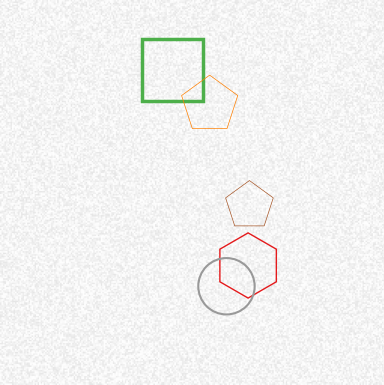[{"shape": "hexagon", "thickness": 1, "radius": 0.42, "center": [0.644, 0.31]}, {"shape": "square", "thickness": 2.5, "radius": 0.4, "center": [0.447, 0.818]}, {"shape": "pentagon", "thickness": 0.5, "radius": 0.38, "center": [0.545, 0.728]}, {"shape": "pentagon", "thickness": 0.5, "radius": 0.33, "center": [0.648, 0.466]}, {"shape": "circle", "thickness": 1.5, "radius": 0.37, "center": [0.588, 0.256]}]